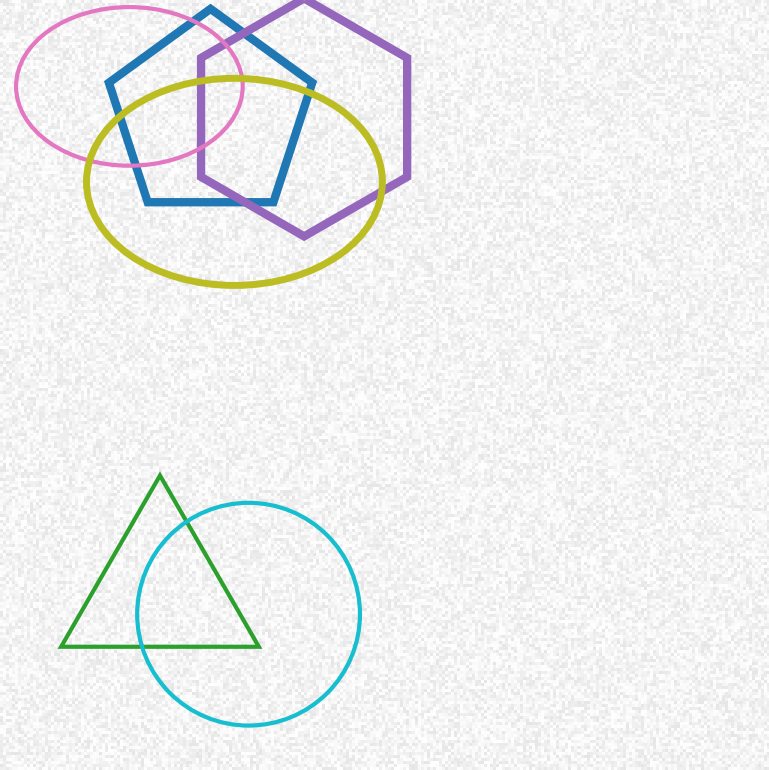[{"shape": "pentagon", "thickness": 3, "radius": 0.69, "center": [0.273, 0.85]}, {"shape": "triangle", "thickness": 1.5, "radius": 0.74, "center": [0.208, 0.234]}, {"shape": "hexagon", "thickness": 3, "radius": 0.77, "center": [0.395, 0.848]}, {"shape": "oval", "thickness": 1.5, "radius": 0.74, "center": [0.168, 0.888]}, {"shape": "oval", "thickness": 2.5, "radius": 0.96, "center": [0.304, 0.764]}, {"shape": "circle", "thickness": 1.5, "radius": 0.72, "center": [0.323, 0.202]}]